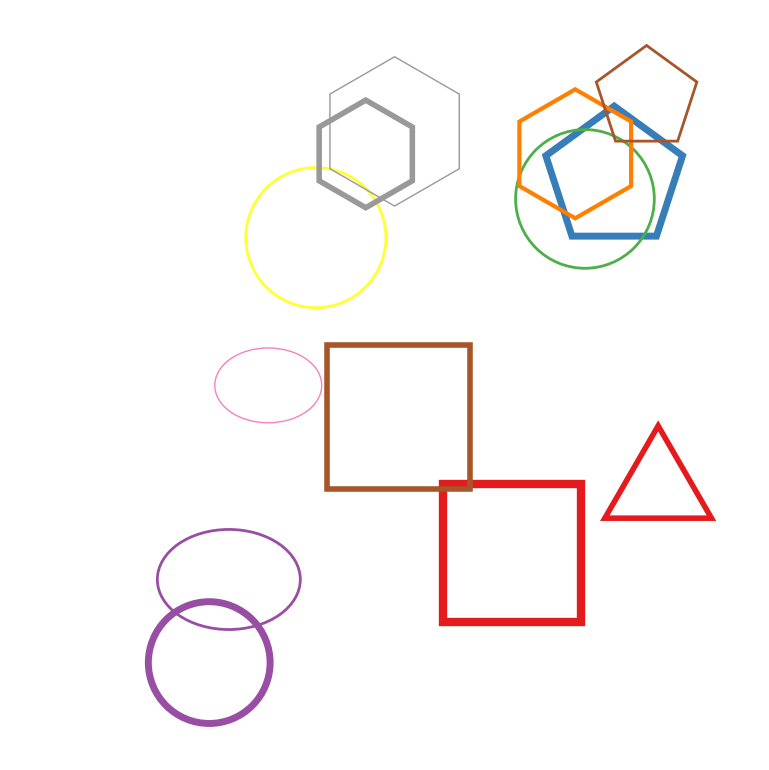[{"shape": "square", "thickness": 3, "radius": 0.45, "center": [0.665, 0.282]}, {"shape": "triangle", "thickness": 2, "radius": 0.4, "center": [0.855, 0.367]}, {"shape": "pentagon", "thickness": 2.5, "radius": 0.47, "center": [0.798, 0.769]}, {"shape": "circle", "thickness": 1, "radius": 0.45, "center": [0.76, 0.742]}, {"shape": "oval", "thickness": 1, "radius": 0.46, "center": [0.297, 0.247]}, {"shape": "circle", "thickness": 2.5, "radius": 0.4, "center": [0.272, 0.139]}, {"shape": "hexagon", "thickness": 1.5, "radius": 0.42, "center": [0.747, 0.8]}, {"shape": "circle", "thickness": 1, "radius": 0.46, "center": [0.41, 0.691]}, {"shape": "pentagon", "thickness": 1, "radius": 0.34, "center": [0.84, 0.872]}, {"shape": "square", "thickness": 2, "radius": 0.47, "center": [0.518, 0.459]}, {"shape": "oval", "thickness": 0.5, "radius": 0.35, "center": [0.348, 0.5]}, {"shape": "hexagon", "thickness": 0.5, "radius": 0.48, "center": [0.512, 0.829]}, {"shape": "hexagon", "thickness": 2, "radius": 0.35, "center": [0.475, 0.8]}]